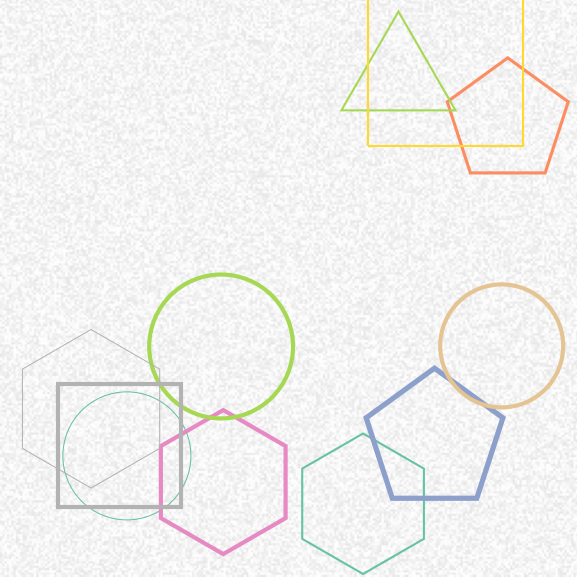[{"shape": "circle", "thickness": 0.5, "radius": 0.55, "center": [0.22, 0.21]}, {"shape": "hexagon", "thickness": 1, "radius": 0.61, "center": [0.629, 0.127]}, {"shape": "pentagon", "thickness": 1.5, "radius": 0.55, "center": [0.879, 0.789]}, {"shape": "pentagon", "thickness": 2.5, "radius": 0.62, "center": [0.752, 0.237]}, {"shape": "hexagon", "thickness": 2, "radius": 0.62, "center": [0.387, 0.164]}, {"shape": "triangle", "thickness": 1, "radius": 0.57, "center": [0.69, 0.865]}, {"shape": "circle", "thickness": 2, "radius": 0.62, "center": [0.383, 0.399]}, {"shape": "square", "thickness": 1, "radius": 0.67, "center": [0.771, 0.881]}, {"shape": "circle", "thickness": 2, "radius": 0.53, "center": [0.869, 0.4]}, {"shape": "square", "thickness": 2, "radius": 0.53, "center": [0.206, 0.228]}, {"shape": "hexagon", "thickness": 0.5, "radius": 0.69, "center": [0.158, 0.291]}]